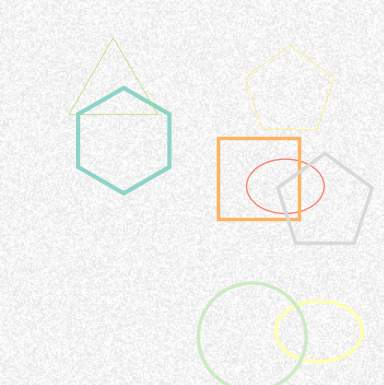[{"shape": "hexagon", "thickness": 3, "radius": 0.68, "center": [0.321, 0.635]}, {"shape": "oval", "thickness": 2.5, "radius": 0.56, "center": [0.828, 0.139]}, {"shape": "oval", "thickness": 1, "radius": 0.5, "center": [0.741, 0.516]}, {"shape": "square", "thickness": 2.5, "radius": 0.53, "center": [0.671, 0.537]}, {"shape": "triangle", "thickness": 0.5, "radius": 0.67, "center": [0.294, 0.769]}, {"shape": "pentagon", "thickness": 2.5, "radius": 0.64, "center": [0.844, 0.472]}, {"shape": "circle", "thickness": 2.5, "radius": 0.7, "center": [0.655, 0.125]}, {"shape": "pentagon", "thickness": 0.5, "radius": 0.61, "center": [0.753, 0.761]}]